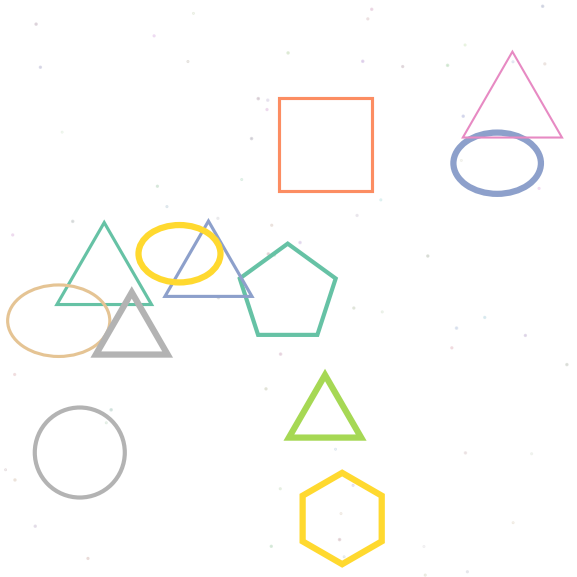[{"shape": "pentagon", "thickness": 2, "radius": 0.44, "center": [0.498, 0.49]}, {"shape": "triangle", "thickness": 1.5, "radius": 0.47, "center": [0.18, 0.519]}, {"shape": "square", "thickness": 1.5, "radius": 0.41, "center": [0.563, 0.749]}, {"shape": "triangle", "thickness": 1.5, "radius": 0.43, "center": [0.361, 0.529]}, {"shape": "oval", "thickness": 3, "radius": 0.38, "center": [0.861, 0.717]}, {"shape": "triangle", "thickness": 1, "radius": 0.5, "center": [0.887, 0.811]}, {"shape": "triangle", "thickness": 3, "radius": 0.36, "center": [0.563, 0.278]}, {"shape": "hexagon", "thickness": 3, "radius": 0.4, "center": [0.593, 0.101]}, {"shape": "oval", "thickness": 3, "radius": 0.35, "center": [0.311, 0.56]}, {"shape": "oval", "thickness": 1.5, "radius": 0.44, "center": [0.102, 0.444]}, {"shape": "triangle", "thickness": 3, "radius": 0.36, "center": [0.228, 0.421]}, {"shape": "circle", "thickness": 2, "radius": 0.39, "center": [0.138, 0.216]}]